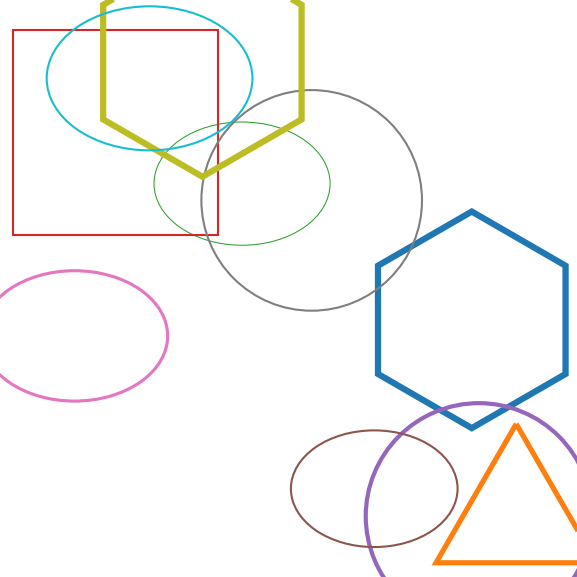[{"shape": "hexagon", "thickness": 3, "radius": 0.94, "center": [0.817, 0.445]}, {"shape": "triangle", "thickness": 2.5, "radius": 0.8, "center": [0.894, 0.105]}, {"shape": "oval", "thickness": 0.5, "radius": 0.76, "center": [0.419, 0.681]}, {"shape": "square", "thickness": 1, "radius": 0.89, "center": [0.201, 0.77]}, {"shape": "circle", "thickness": 2, "radius": 0.98, "center": [0.829, 0.105]}, {"shape": "oval", "thickness": 1, "radius": 0.72, "center": [0.648, 0.153]}, {"shape": "oval", "thickness": 1.5, "radius": 0.81, "center": [0.129, 0.417]}, {"shape": "circle", "thickness": 1, "radius": 0.96, "center": [0.54, 0.652]}, {"shape": "hexagon", "thickness": 3, "radius": 0.99, "center": [0.35, 0.892]}, {"shape": "oval", "thickness": 1, "radius": 0.89, "center": [0.259, 0.863]}]